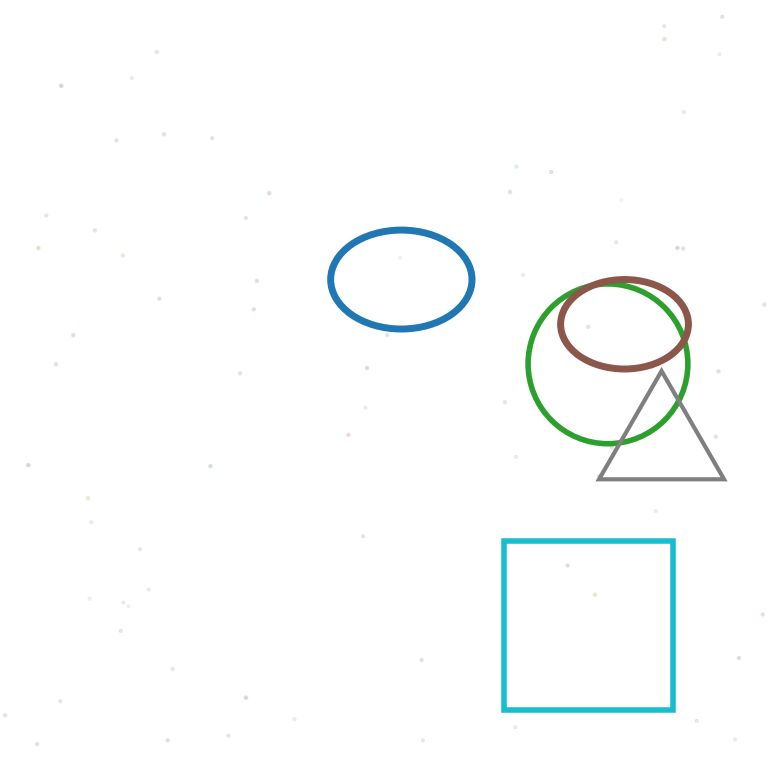[{"shape": "oval", "thickness": 2.5, "radius": 0.46, "center": [0.521, 0.637]}, {"shape": "circle", "thickness": 2, "radius": 0.52, "center": [0.79, 0.527]}, {"shape": "oval", "thickness": 2.5, "radius": 0.41, "center": [0.811, 0.579]}, {"shape": "triangle", "thickness": 1.5, "radius": 0.47, "center": [0.859, 0.424]}, {"shape": "square", "thickness": 2, "radius": 0.55, "center": [0.764, 0.188]}]